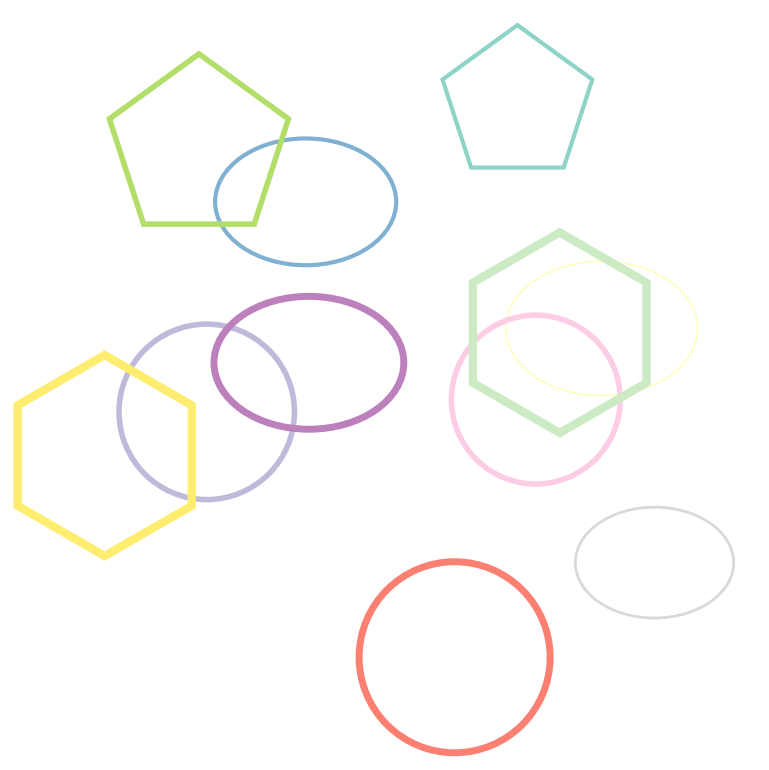[{"shape": "pentagon", "thickness": 1.5, "radius": 0.51, "center": [0.672, 0.865]}, {"shape": "oval", "thickness": 0.5, "radius": 0.62, "center": [0.781, 0.573]}, {"shape": "circle", "thickness": 2, "radius": 0.57, "center": [0.268, 0.465]}, {"shape": "circle", "thickness": 2.5, "radius": 0.62, "center": [0.59, 0.146]}, {"shape": "oval", "thickness": 1.5, "radius": 0.59, "center": [0.397, 0.738]}, {"shape": "pentagon", "thickness": 2, "radius": 0.61, "center": [0.258, 0.808]}, {"shape": "circle", "thickness": 2, "radius": 0.55, "center": [0.696, 0.481]}, {"shape": "oval", "thickness": 1, "radius": 0.51, "center": [0.85, 0.269]}, {"shape": "oval", "thickness": 2.5, "radius": 0.62, "center": [0.401, 0.529]}, {"shape": "hexagon", "thickness": 3, "radius": 0.65, "center": [0.727, 0.568]}, {"shape": "hexagon", "thickness": 3, "radius": 0.65, "center": [0.136, 0.408]}]